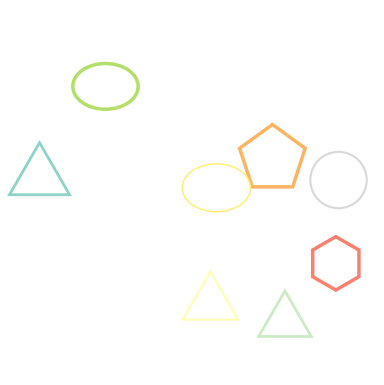[{"shape": "triangle", "thickness": 2, "radius": 0.45, "center": [0.103, 0.539]}, {"shape": "triangle", "thickness": 1.5, "radius": 0.42, "center": [0.546, 0.211]}, {"shape": "hexagon", "thickness": 2.5, "radius": 0.35, "center": [0.872, 0.316]}, {"shape": "pentagon", "thickness": 2.5, "radius": 0.45, "center": [0.708, 0.587]}, {"shape": "oval", "thickness": 2.5, "radius": 0.42, "center": [0.274, 0.776]}, {"shape": "circle", "thickness": 1.5, "radius": 0.37, "center": [0.879, 0.532]}, {"shape": "triangle", "thickness": 2, "radius": 0.39, "center": [0.74, 0.165]}, {"shape": "oval", "thickness": 1, "radius": 0.44, "center": [0.562, 0.512]}]